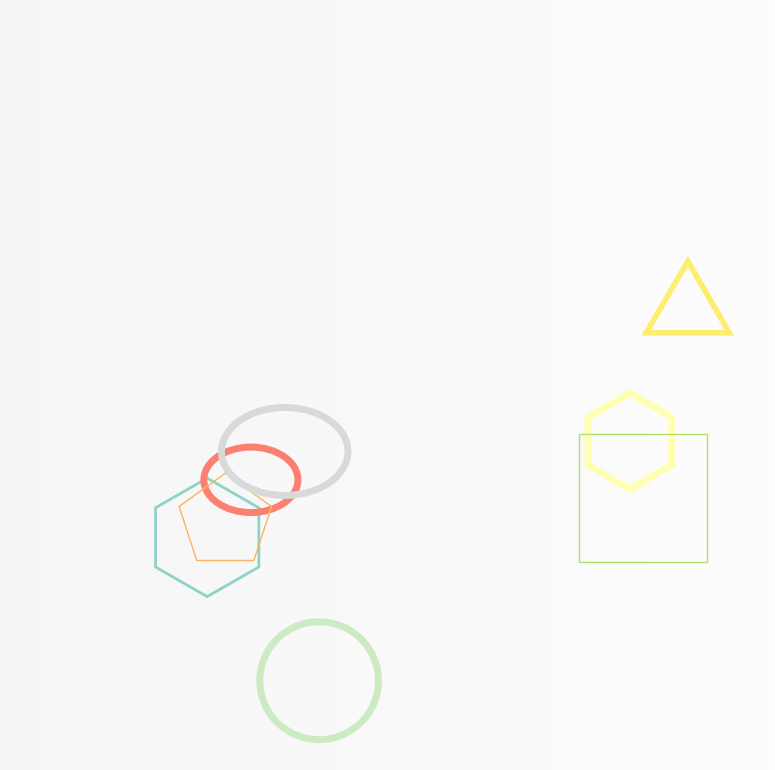[{"shape": "hexagon", "thickness": 1, "radius": 0.38, "center": [0.267, 0.302]}, {"shape": "hexagon", "thickness": 2.5, "radius": 0.31, "center": [0.813, 0.427]}, {"shape": "oval", "thickness": 2.5, "radius": 0.3, "center": [0.324, 0.377]}, {"shape": "pentagon", "thickness": 0.5, "radius": 0.31, "center": [0.291, 0.323]}, {"shape": "square", "thickness": 0.5, "radius": 0.41, "center": [0.829, 0.353]}, {"shape": "oval", "thickness": 2.5, "radius": 0.41, "center": [0.367, 0.414]}, {"shape": "circle", "thickness": 2.5, "radius": 0.38, "center": [0.412, 0.116]}, {"shape": "triangle", "thickness": 2, "radius": 0.31, "center": [0.887, 0.599]}]